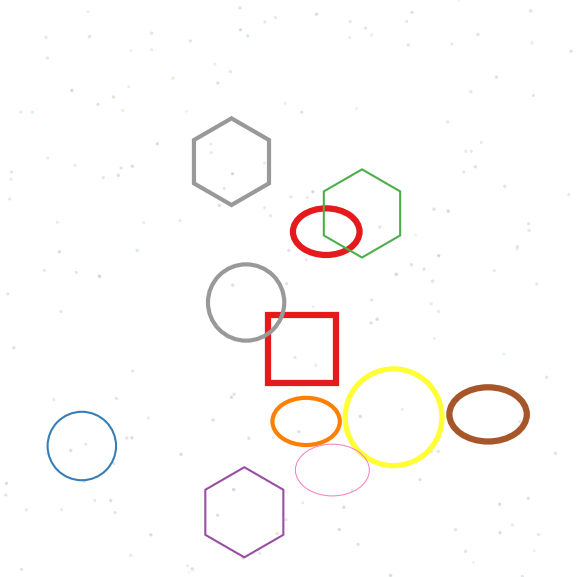[{"shape": "oval", "thickness": 3, "radius": 0.29, "center": [0.565, 0.598]}, {"shape": "square", "thickness": 3, "radius": 0.29, "center": [0.523, 0.395]}, {"shape": "circle", "thickness": 1, "radius": 0.3, "center": [0.142, 0.227]}, {"shape": "hexagon", "thickness": 1, "radius": 0.38, "center": [0.627, 0.63]}, {"shape": "hexagon", "thickness": 1, "radius": 0.39, "center": [0.423, 0.112]}, {"shape": "oval", "thickness": 2, "radius": 0.29, "center": [0.53, 0.269]}, {"shape": "circle", "thickness": 2.5, "radius": 0.42, "center": [0.682, 0.277]}, {"shape": "oval", "thickness": 3, "radius": 0.34, "center": [0.845, 0.282]}, {"shape": "oval", "thickness": 0.5, "radius": 0.32, "center": [0.576, 0.185]}, {"shape": "hexagon", "thickness": 2, "radius": 0.38, "center": [0.401, 0.719]}, {"shape": "circle", "thickness": 2, "radius": 0.33, "center": [0.426, 0.475]}]